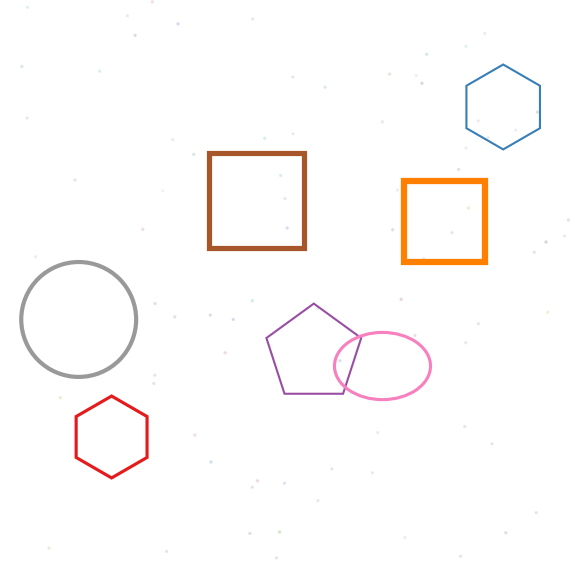[{"shape": "hexagon", "thickness": 1.5, "radius": 0.35, "center": [0.193, 0.242]}, {"shape": "hexagon", "thickness": 1, "radius": 0.37, "center": [0.871, 0.814]}, {"shape": "pentagon", "thickness": 1, "radius": 0.43, "center": [0.543, 0.387]}, {"shape": "square", "thickness": 3, "radius": 0.35, "center": [0.77, 0.615]}, {"shape": "square", "thickness": 2.5, "radius": 0.41, "center": [0.444, 0.651]}, {"shape": "oval", "thickness": 1.5, "radius": 0.42, "center": [0.662, 0.365]}, {"shape": "circle", "thickness": 2, "radius": 0.5, "center": [0.136, 0.446]}]